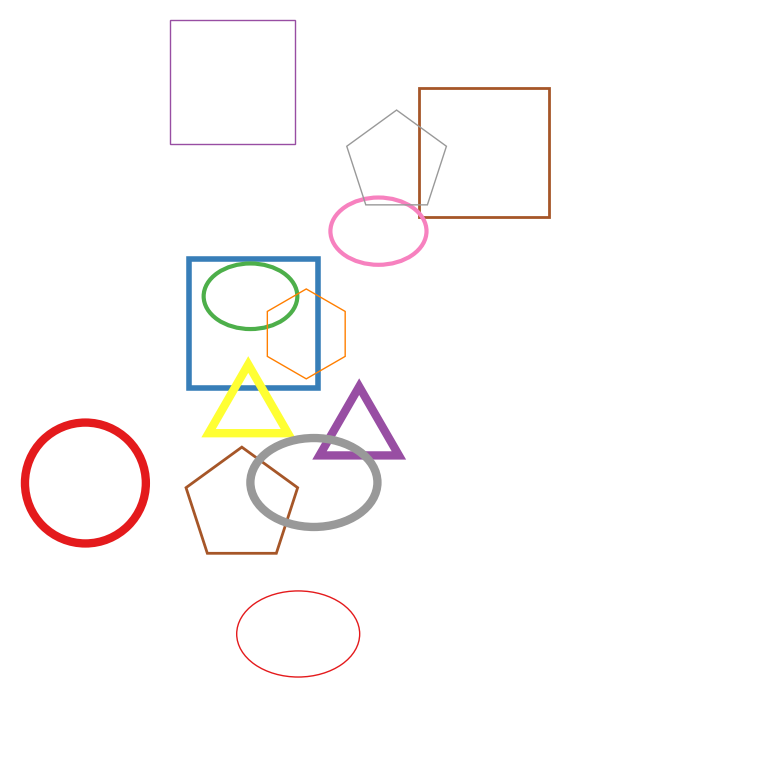[{"shape": "circle", "thickness": 3, "radius": 0.39, "center": [0.111, 0.373]}, {"shape": "oval", "thickness": 0.5, "radius": 0.4, "center": [0.387, 0.177]}, {"shape": "square", "thickness": 2, "radius": 0.42, "center": [0.33, 0.58]}, {"shape": "oval", "thickness": 1.5, "radius": 0.3, "center": [0.325, 0.615]}, {"shape": "square", "thickness": 0.5, "radius": 0.4, "center": [0.302, 0.894]}, {"shape": "triangle", "thickness": 3, "radius": 0.3, "center": [0.466, 0.438]}, {"shape": "hexagon", "thickness": 0.5, "radius": 0.29, "center": [0.398, 0.566]}, {"shape": "triangle", "thickness": 3, "radius": 0.3, "center": [0.322, 0.467]}, {"shape": "pentagon", "thickness": 1, "radius": 0.38, "center": [0.314, 0.343]}, {"shape": "square", "thickness": 1, "radius": 0.42, "center": [0.629, 0.802]}, {"shape": "oval", "thickness": 1.5, "radius": 0.31, "center": [0.492, 0.7]}, {"shape": "pentagon", "thickness": 0.5, "radius": 0.34, "center": [0.515, 0.789]}, {"shape": "oval", "thickness": 3, "radius": 0.41, "center": [0.408, 0.373]}]